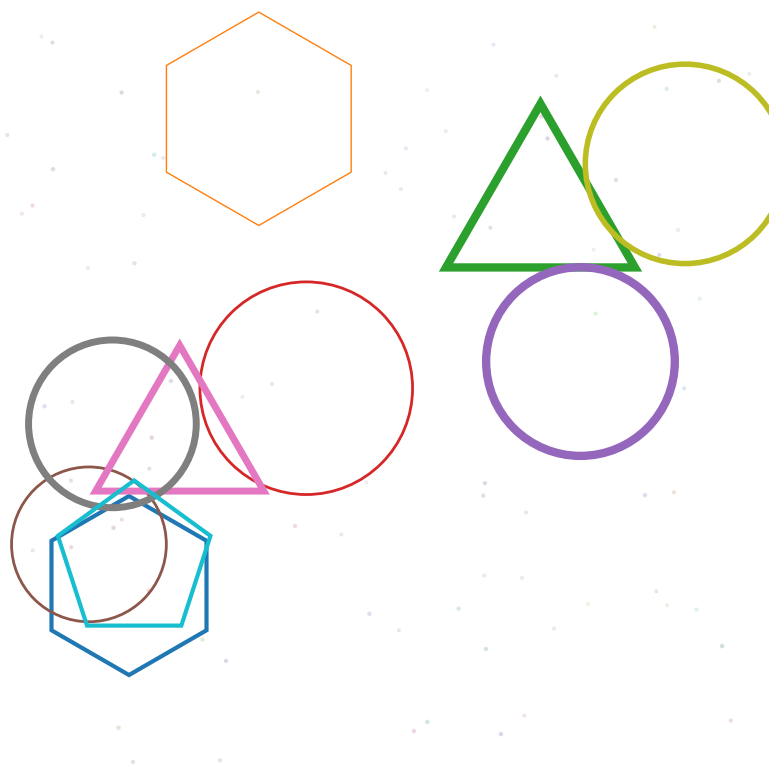[{"shape": "hexagon", "thickness": 1.5, "radius": 0.58, "center": [0.168, 0.24]}, {"shape": "hexagon", "thickness": 0.5, "radius": 0.69, "center": [0.336, 0.846]}, {"shape": "triangle", "thickness": 3, "radius": 0.71, "center": [0.702, 0.723]}, {"shape": "circle", "thickness": 1, "radius": 0.69, "center": [0.398, 0.496]}, {"shape": "circle", "thickness": 3, "radius": 0.61, "center": [0.754, 0.53]}, {"shape": "circle", "thickness": 1, "radius": 0.5, "center": [0.116, 0.293]}, {"shape": "triangle", "thickness": 2.5, "radius": 0.63, "center": [0.233, 0.425]}, {"shape": "circle", "thickness": 2.5, "radius": 0.54, "center": [0.146, 0.45]}, {"shape": "circle", "thickness": 2, "radius": 0.65, "center": [0.89, 0.787]}, {"shape": "pentagon", "thickness": 1.5, "radius": 0.52, "center": [0.174, 0.272]}]